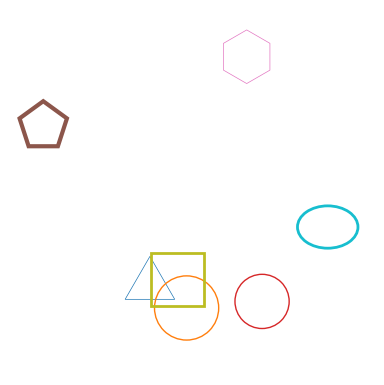[{"shape": "triangle", "thickness": 0.5, "radius": 0.37, "center": [0.389, 0.26]}, {"shape": "circle", "thickness": 1, "radius": 0.42, "center": [0.485, 0.2]}, {"shape": "circle", "thickness": 1, "radius": 0.35, "center": [0.681, 0.217]}, {"shape": "pentagon", "thickness": 3, "radius": 0.32, "center": [0.112, 0.672]}, {"shape": "hexagon", "thickness": 0.5, "radius": 0.35, "center": [0.641, 0.853]}, {"shape": "square", "thickness": 2, "radius": 0.34, "center": [0.461, 0.275]}, {"shape": "oval", "thickness": 2, "radius": 0.39, "center": [0.851, 0.41]}]